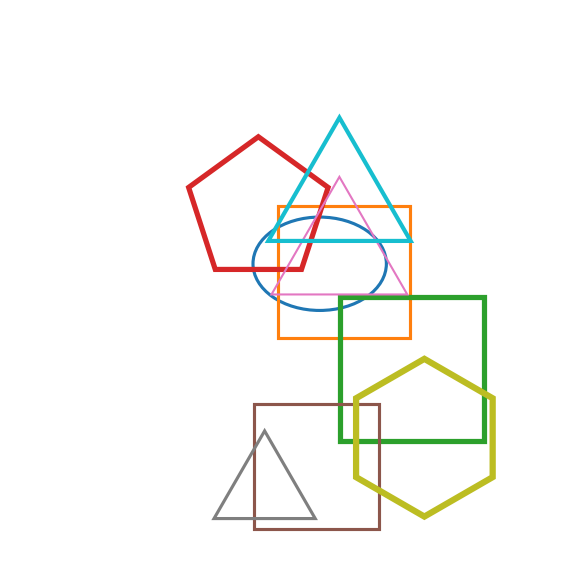[{"shape": "oval", "thickness": 1.5, "radius": 0.58, "center": [0.554, 0.542]}, {"shape": "square", "thickness": 1.5, "radius": 0.57, "center": [0.596, 0.528]}, {"shape": "square", "thickness": 2.5, "radius": 0.62, "center": [0.713, 0.36]}, {"shape": "pentagon", "thickness": 2.5, "radius": 0.63, "center": [0.447, 0.635]}, {"shape": "square", "thickness": 1.5, "radius": 0.54, "center": [0.548, 0.191]}, {"shape": "triangle", "thickness": 1, "radius": 0.68, "center": [0.588, 0.557]}, {"shape": "triangle", "thickness": 1.5, "radius": 0.51, "center": [0.458, 0.152]}, {"shape": "hexagon", "thickness": 3, "radius": 0.68, "center": [0.735, 0.241]}, {"shape": "triangle", "thickness": 2, "radius": 0.71, "center": [0.588, 0.653]}]